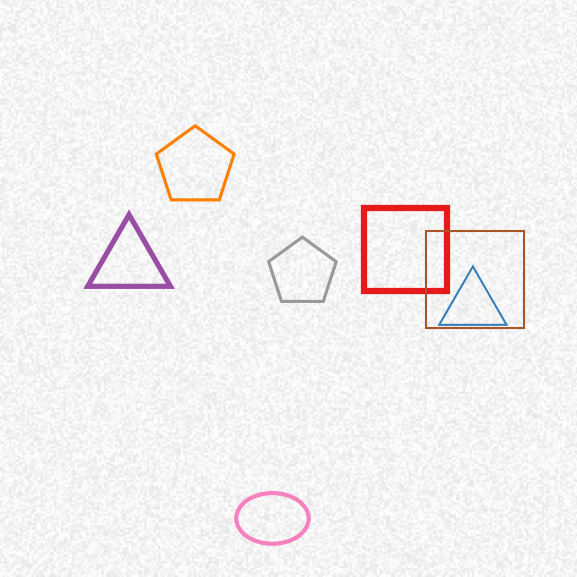[{"shape": "square", "thickness": 3, "radius": 0.36, "center": [0.702, 0.567]}, {"shape": "triangle", "thickness": 1, "radius": 0.34, "center": [0.819, 0.47]}, {"shape": "triangle", "thickness": 2.5, "radius": 0.41, "center": [0.223, 0.545]}, {"shape": "pentagon", "thickness": 1.5, "radius": 0.35, "center": [0.338, 0.71]}, {"shape": "square", "thickness": 1, "radius": 0.42, "center": [0.822, 0.515]}, {"shape": "oval", "thickness": 2, "radius": 0.31, "center": [0.472, 0.101]}, {"shape": "pentagon", "thickness": 1.5, "radius": 0.31, "center": [0.524, 0.527]}]